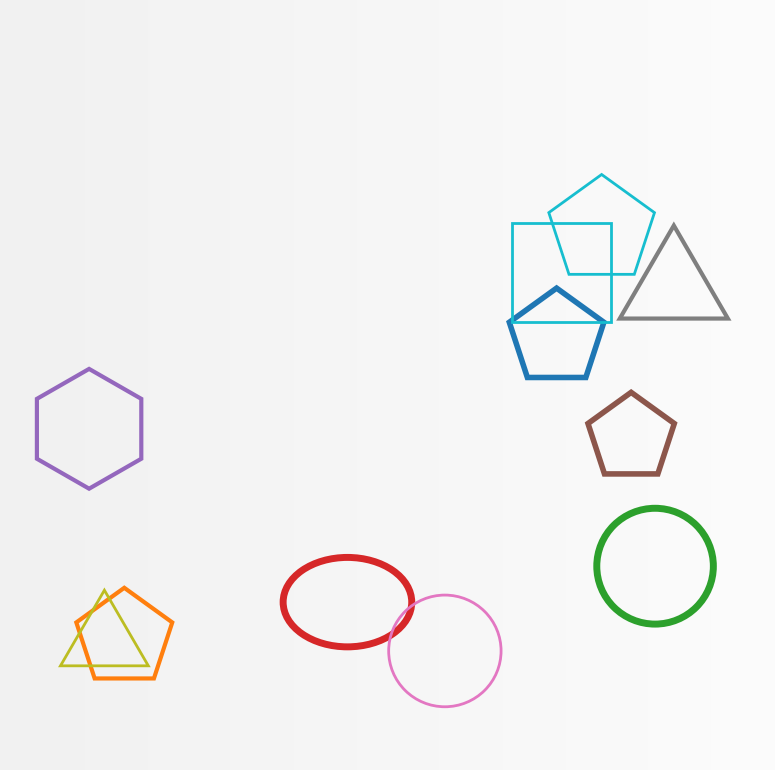[{"shape": "pentagon", "thickness": 2, "radius": 0.32, "center": [0.718, 0.562]}, {"shape": "pentagon", "thickness": 1.5, "radius": 0.33, "center": [0.16, 0.172]}, {"shape": "circle", "thickness": 2.5, "radius": 0.38, "center": [0.845, 0.265]}, {"shape": "oval", "thickness": 2.5, "radius": 0.41, "center": [0.448, 0.218]}, {"shape": "hexagon", "thickness": 1.5, "radius": 0.39, "center": [0.115, 0.443]}, {"shape": "pentagon", "thickness": 2, "radius": 0.29, "center": [0.814, 0.432]}, {"shape": "circle", "thickness": 1, "radius": 0.36, "center": [0.574, 0.155]}, {"shape": "triangle", "thickness": 1.5, "radius": 0.4, "center": [0.869, 0.627]}, {"shape": "triangle", "thickness": 1, "radius": 0.33, "center": [0.135, 0.168]}, {"shape": "pentagon", "thickness": 1, "radius": 0.36, "center": [0.776, 0.702]}, {"shape": "square", "thickness": 1, "radius": 0.32, "center": [0.725, 0.646]}]